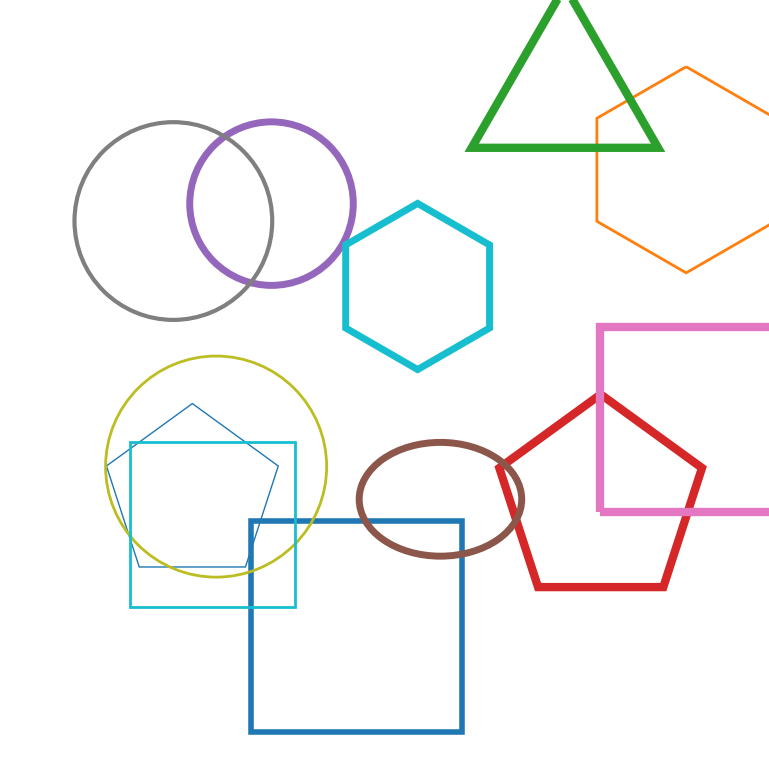[{"shape": "square", "thickness": 2, "radius": 0.68, "center": [0.463, 0.186]}, {"shape": "pentagon", "thickness": 0.5, "radius": 0.59, "center": [0.25, 0.359]}, {"shape": "hexagon", "thickness": 1, "radius": 0.67, "center": [0.891, 0.78]}, {"shape": "triangle", "thickness": 3, "radius": 0.7, "center": [0.734, 0.878]}, {"shape": "pentagon", "thickness": 3, "radius": 0.69, "center": [0.78, 0.349]}, {"shape": "circle", "thickness": 2.5, "radius": 0.53, "center": [0.353, 0.736]}, {"shape": "oval", "thickness": 2.5, "radius": 0.53, "center": [0.572, 0.352]}, {"shape": "square", "thickness": 3, "radius": 0.6, "center": [0.9, 0.456]}, {"shape": "circle", "thickness": 1.5, "radius": 0.64, "center": [0.225, 0.713]}, {"shape": "circle", "thickness": 1, "radius": 0.72, "center": [0.281, 0.394]}, {"shape": "hexagon", "thickness": 2.5, "radius": 0.54, "center": [0.542, 0.628]}, {"shape": "square", "thickness": 1, "radius": 0.54, "center": [0.276, 0.319]}]